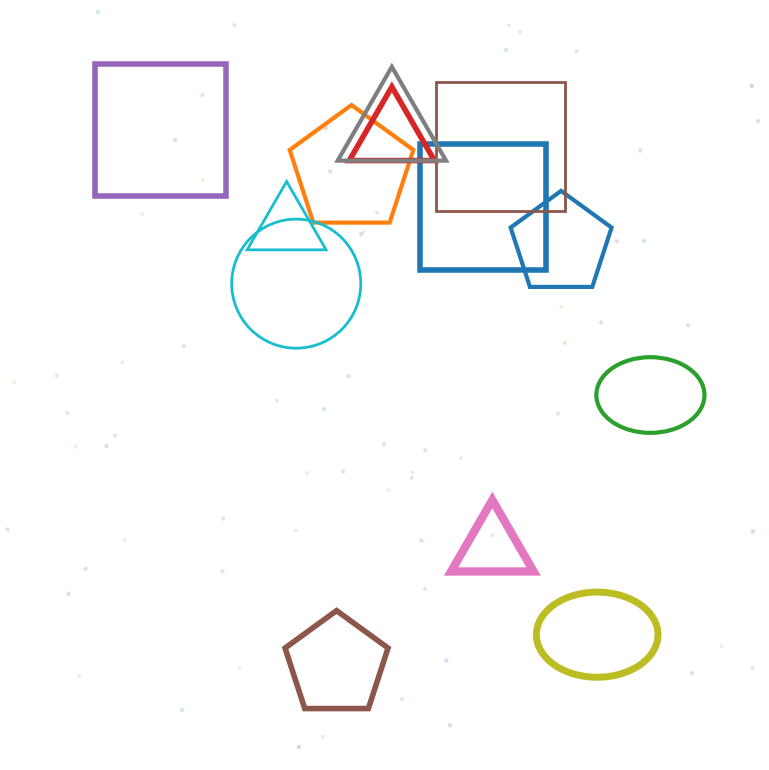[{"shape": "pentagon", "thickness": 1.5, "radius": 0.34, "center": [0.729, 0.683]}, {"shape": "square", "thickness": 2, "radius": 0.41, "center": [0.628, 0.731]}, {"shape": "pentagon", "thickness": 1.5, "radius": 0.42, "center": [0.457, 0.779]}, {"shape": "oval", "thickness": 1.5, "radius": 0.35, "center": [0.845, 0.487]}, {"shape": "triangle", "thickness": 2, "radius": 0.32, "center": [0.509, 0.823]}, {"shape": "square", "thickness": 2, "radius": 0.43, "center": [0.208, 0.832]}, {"shape": "pentagon", "thickness": 2, "radius": 0.35, "center": [0.437, 0.137]}, {"shape": "square", "thickness": 1, "radius": 0.42, "center": [0.65, 0.81]}, {"shape": "triangle", "thickness": 3, "radius": 0.31, "center": [0.639, 0.289]}, {"shape": "triangle", "thickness": 1.5, "radius": 0.41, "center": [0.509, 0.832]}, {"shape": "oval", "thickness": 2.5, "radius": 0.39, "center": [0.776, 0.176]}, {"shape": "circle", "thickness": 1, "radius": 0.42, "center": [0.385, 0.632]}, {"shape": "triangle", "thickness": 1, "radius": 0.3, "center": [0.372, 0.705]}]